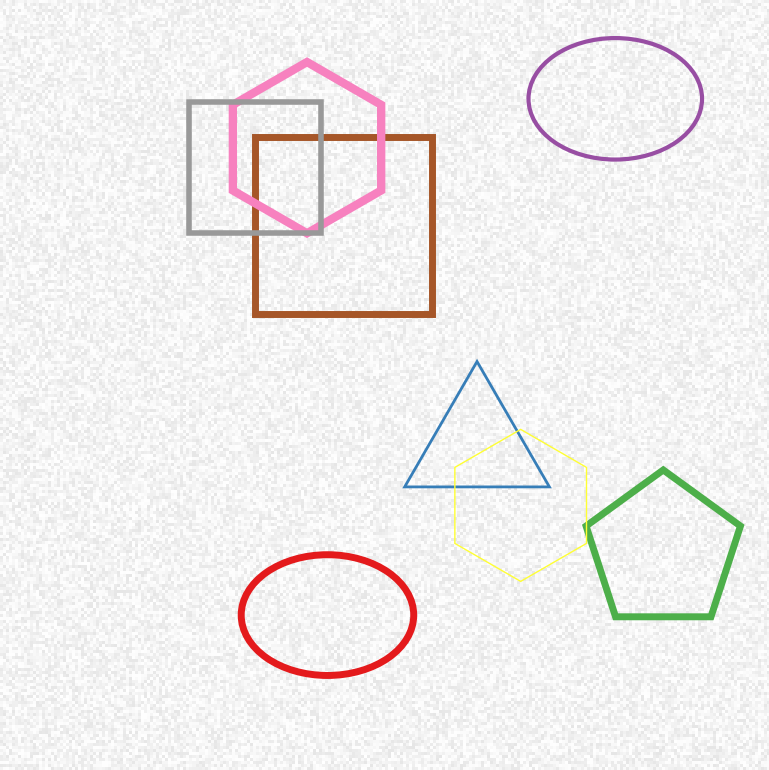[{"shape": "oval", "thickness": 2.5, "radius": 0.56, "center": [0.425, 0.201]}, {"shape": "triangle", "thickness": 1, "radius": 0.54, "center": [0.62, 0.422]}, {"shape": "pentagon", "thickness": 2.5, "radius": 0.53, "center": [0.861, 0.284]}, {"shape": "oval", "thickness": 1.5, "radius": 0.56, "center": [0.799, 0.872]}, {"shape": "hexagon", "thickness": 0.5, "radius": 0.49, "center": [0.676, 0.344]}, {"shape": "square", "thickness": 2.5, "radius": 0.57, "center": [0.446, 0.707]}, {"shape": "hexagon", "thickness": 3, "radius": 0.56, "center": [0.399, 0.808]}, {"shape": "square", "thickness": 2, "radius": 0.43, "center": [0.331, 0.782]}]